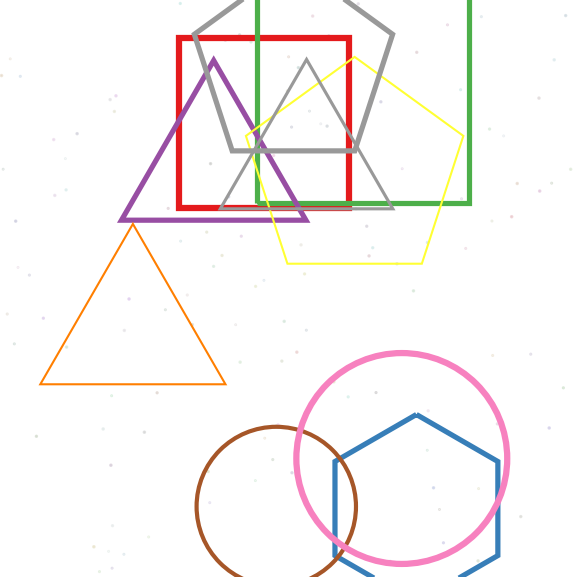[{"shape": "square", "thickness": 3, "radius": 0.74, "center": [0.457, 0.786]}, {"shape": "hexagon", "thickness": 2.5, "radius": 0.81, "center": [0.721, 0.119]}, {"shape": "square", "thickness": 2.5, "radius": 0.92, "center": [0.629, 0.831]}, {"shape": "triangle", "thickness": 2.5, "radius": 0.92, "center": [0.37, 0.71]}, {"shape": "triangle", "thickness": 1, "radius": 0.93, "center": [0.23, 0.426]}, {"shape": "pentagon", "thickness": 1, "radius": 0.99, "center": [0.614, 0.703]}, {"shape": "circle", "thickness": 2, "radius": 0.69, "center": [0.478, 0.122]}, {"shape": "circle", "thickness": 3, "radius": 0.91, "center": [0.696, 0.205]}, {"shape": "pentagon", "thickness": 2.5, "radius": 0.9, "center": [0.508, 0.884]}, {"shape": "triangle", "thickness": 1.5, "radius": 0.86, "center": [0.531, 0.724]}]